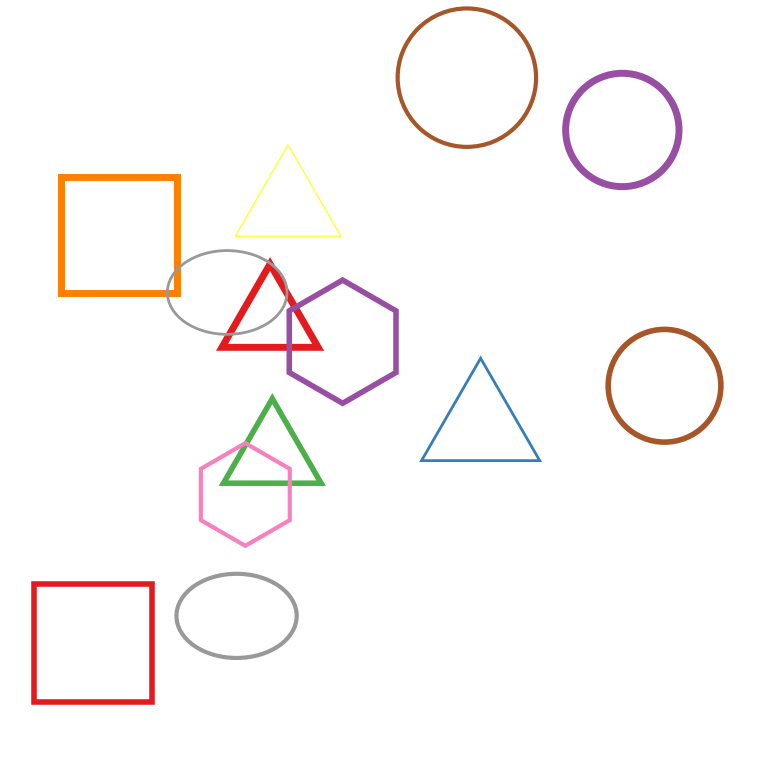[{"shape": "square", "thickness": 2, "radius": 0.38, "center": [0.121, 0.165]}, {"shape": "triangle", "thickness": 2.5, "radius": 0.36, "center": [0.351, 0.585]}, {"shape": "triangle", "thickness": 1, "radius": 0.44, "center": [0.624, 0.446]}, {"shape": "triangle", "thickness": 2, "radius": 0.37, "center": [0.354, 0.409]}, {"shape": "hexagon", "thickness": 2, "radius": 0.4, "center": [0.445, 0.556]}, {"shape": "circle", "thickness": 2.5, "radius": 0.37, "center": [0.808, 0.831]}, {"shape": "square", "thickness": 2.5, "radius": 0.38, "center": [0.154, 0.695]}, {"shape": "triangle", "thickness": 0.5, "radius": 0.4, "center": [0.374, 0.733]}, {"shape": "circle", "thickness": 2, "radius": 0.37, "center": [0.863, 0.499]}, {"shape": "circle", "thickness": 1.5, "radius": 0.45, "center": [0.606, 0.899]}, {"shape": "hexagon", "thickness": 1.5, "radius": 0.33, "center": [0.319, 0.358]}, {"shape": "oval", "thickness": 1, "radius": 0.39, "center": [0.295, 0.62]}, {"shape": "oval", "thickness": 1.5, "radius": 0.39, "center": [0.307, 0.2]}]